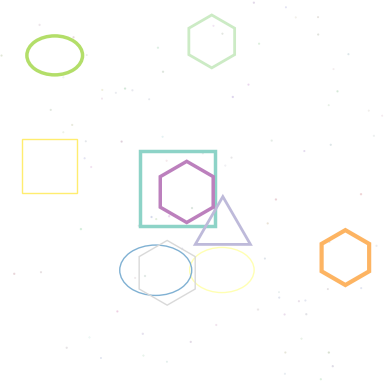[{"shape": "square", "thickness": 2.5, "radius": 0.49, "center": [0.461, 0.509]}, {"shape": "oval", "thickness": 1, "radius": 0.42, "center": [0.576, 0.299]}, {"shape": "triangle", "thickness": 2, "radius": 0.41, "center": [0.579, 0.407]}, {"shape": "oval", "thickness": 1, "radius": 0.47, "center": [0.404, 0.298]}, {"shape": "hexagon", "thickness": 3, "radius": 0.36, "center": [0.897, 0.331]}, {"shape": "oval", "thickness": 2.5, "radius": 0.36, "center": [0.142, 0.856]}, {"shape": "hexagon", "thickness": 1, "radius": 0.42, "center": [0.434, 0.291]}, {"shape": "hexagon", "thickness": 2.5, "radius": 0.4, "center": [0.485, 0.502]}, {"shape": "hexagon", "thickness": 2, "radius": 0.34, "center": [0.55, 0.892]}, {"shape": "square", "thickness": 1, "radius": 0.36, "center": [0.129, 0.569]}]